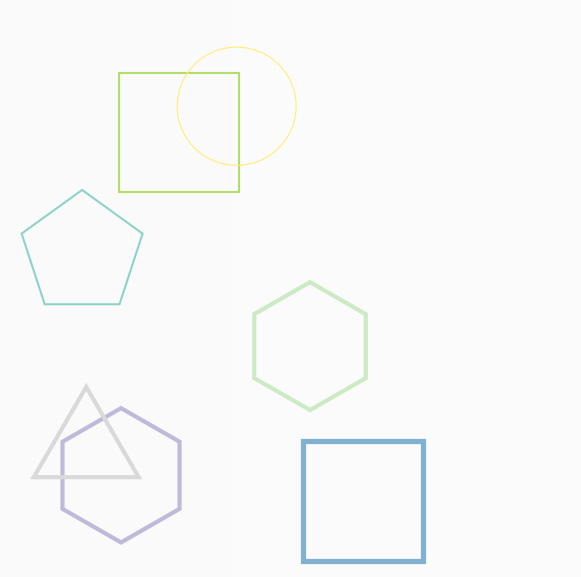[{"shape": "pentagon", "thickness": 1, "radius": 0.55, "center": [0.141, 0.561]}, {"shape": "hexagon", "thickness": 2, "radius": 0.58, "center": [0.208, 0.176]}, {"shape": "square", "thickness": 2.5, "radius": 0.52, "center": [0.624, 0.131]}, {"shape": "square", "thickness": 1, "radius": 0.51, "center": [0.308, 0.77]}, {"shape": "triangle", "thickness": 2, "radius": 0.52, "center": [0.148, 0.225]}, {"shape": "hexagon", "thickness": 2, "radius": 0.55, "center": [0.533, 0.4]}, {"shape": "circle", "thickness": 0.5, "radius": 0.51, "center": [0.407, 0.815]}]